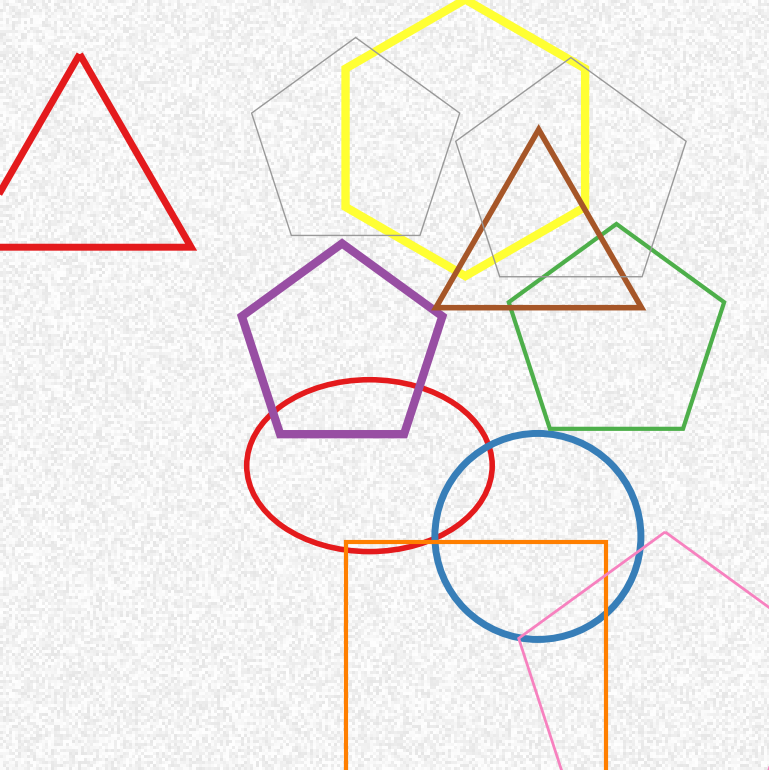[{"shape": "triangle", "thickness": 2.5, "radius": 0.84, "center": [0.104, 0.762]}, {"shape": "oval", "thickness": 2, "radius": 0.8, "center": [0.48, 0.395]}, {"shape": "circle", "thickness": 2.5, "radius": 0.67, "center": [0.699, 0.303]}, {"shape": "pentagon", "thickness": 1.5, "radius": 0.74, "center": [0.801, 0.562]}, {"shape": "pentagon", "thickness": 3, "radius": 0.68, "center": [0.444, 0.547]}, {"shape": "square", "thickness": 1.5, "radius": 0.84, "center": [0.618, 0.128]}, {"shape": "hexagon", "thickness": 3, "radius": 0.9, "center": [0.604, 0.821]}, {"shape": "triangle", "thickness": 2, "radius": 0.77, "center": [0.7, 0.678]}, {"shape": "pentagon", "thickness": 1, "radius": 1.0, "center": [0.864, 0.109]}, {"shape": "pentagon", "thickness": 0.5, "radius": 0.79, "center": [0.741, 0.768]}, {"shape": "pentagon", "thickness": 0.5, "radius": 0.71, "center": [0.462, 0.809]}]